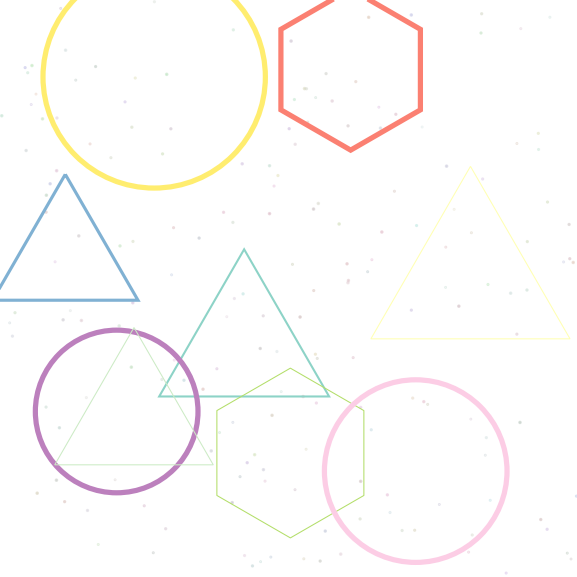[{"shape": "triangle", "thickness": 1, "radius": 0.85, "center": [0.423, 0.398]}, {"shape": "triangle", "thickness": 0.5, "radius": 1.0, "center": [0.815, 0.512]}, {"shape": "hexagon", "thickness": 2.5, "radius": 0.7, "center": [0.607, 0.879]}, {"shape": "triangle", "thickness": 1.5, "radius": 0.73, "center": [0.113, 0.552]}, {"shape": "hexagon", "thickness": 0.5, "radius": 0.73, "center": [0.503, 0.215]}, {"shape": "circle", "thickness": 2.5, "radius": 0.79, "center": [0.72, 0.183]}, {"shape": "circle", "thickness": 2.5, "radius": 0.7, "center": [0.202, 0.287]}, {"shape": "triangle", "thickness": 0.5, "radius": 0.79, "center": [0.232, 0.273]}, {"shape": "circle", "thickness": 2.5, "radius": 0.96, "center": [0.267, 0.866]}]